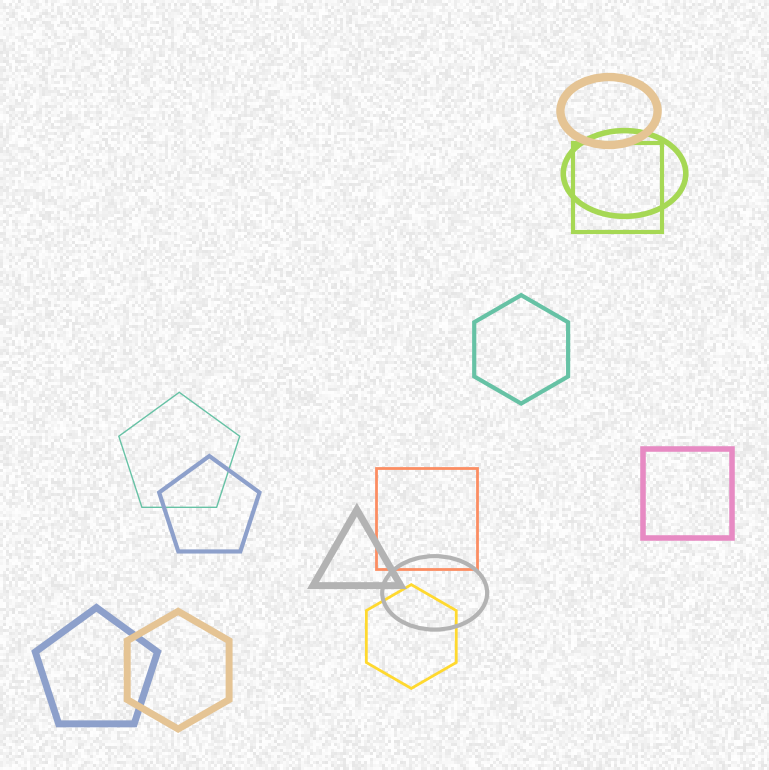[{"shape": "hexagon", "thickness": 1.5, "radius": 0.35, "center": [0.677, 0.546]}, {"shape": "pentagon", "thickness": 0.5, "radius": 0.41, "center": [0.233, 0.408]}, {"shape": "square", "thickness": 1, "radius": 0.33, "center": [0.554, 0.326]}, {"shape": "pentagon", "thickness": 1.5, "radius": 0.34, "center": [0.272, 0.339]}, {"shape": "pentagon", "thickness": 2.5, "radius": 0.42, "center": [0.125, 0.127]}, {"shape": "square", "thickness": 2, "radius": 0.29, "center": [0.893, 0.36]}, {"shape": "oval", "thickness": 2, "radius": 0.4, "center": [0.811, 0.775]}, {"shape": "square", "thickness": 1.5, "radius": 0.29, "center": [0.802, 0.756]}, {"shape": "hexagon", "thickness": 1, "radius": 0.34, "center": [0.534, 0.173]}, {"shape": "oval", "thickness": 3, "radius": 0.32, "center": [0.791, 0.856]}, {"shape": "hexagon", "thickness": 2.5, "radius": 0.38, "center": [0.231, 0.13]}, {"shape": "oval", "thickness": 1.5, "radius": 0.34, "center": [0.565, 0.23]}, {"shape": "triangle", "thickness": 2.5, "radius": 0.33, "center": [0.463, 0.272]}]